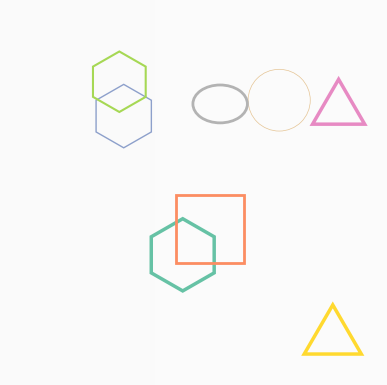[{"shape": "hexagon", "thickness": 2.5, "radius": 0.47, "center": [0.472, 0.338]}, {"shape": "square", "thickness": 2, "radius": 0.44, "center": [0.541, 0.405]}, {"shape": "hexagon", "thickness": 1, "radius": 0.41, "center": [0.319, 0.698]}, {"shape": "triangle", "thickness": 2.5, "radius": 0.39, "center": [0.874, 0.716]}, {"shape": "hexagon", "thickness": 1.5, "radius": 0.39, "center": [0.308, 0.788]}, {"shape": "triangle", "thickness": 2.5, "radius": 0.43, "center": [0.859, 0.123]}, {"shape": "circle", "thickness": 0.5, "radius": 0.4, "center": [0.72, 0.74]}, {"shape": "oval", "thickness": 2, "radius": 0.35, "center": [0.568, 0.73]}]